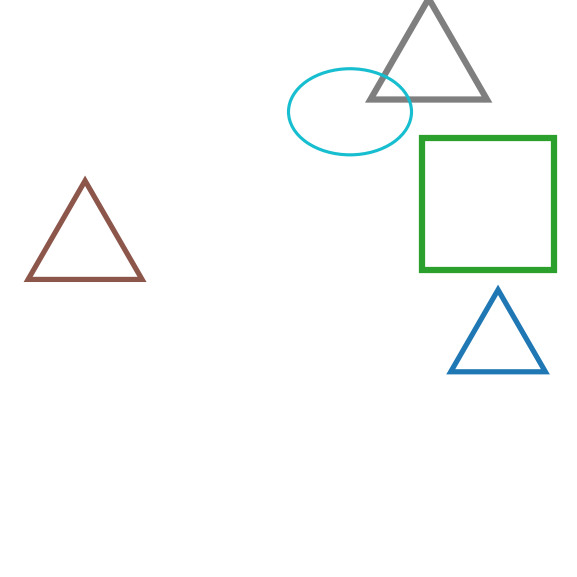[{"shape": "triangle", "thickness": 2.5, "radius": 0.47, "center": [0.862, 0.403]}, {"shape": "square", "thickness": 3, "radius": 0.57, "center": [0.845, 0.645]}, {"shape": "triangle", "thickness": 2.5, "radius": 0.57, "center": [0.147, 0.572]}, {"shape": "triangle", "thickness": 3, "radius": 0.58, "center": [0.742, 0.885]}, {"shape": "oval", "thickness": 1.5, "radius": 0.53, "center": [0.606, 0.806]}]